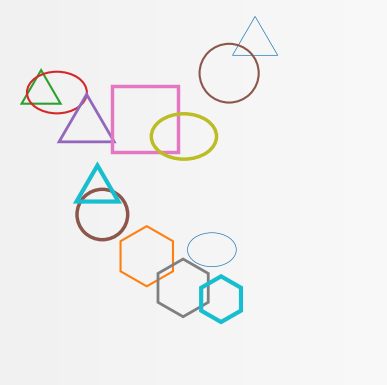[{"shape": "triangle", "thickness": 0.5, "radius": 0.34, "center": [0.658, 0.89]}, {"shape": "oval", "thickness": 0.5, "radius": 0.31, "center": [0.547, 0.351]}, {"shape": "hexagon", "thickness": 1.5, "radius": 0.39, "center": [0.379, 0.334]}, {"shape": "triangle", "thickness": 1.5, "radius": 0.29, "center": [0.106, 0.76]}, {"shape": "oval", "thickness": 1.5, "radius": 0.39, "center": [0.147, 0.76]}, {"shape": "triangle", "thickness": 2, "radius": 0.41, "center": [0.224, 0.673]}, {"shape": "circle", "thickness": 1.5, "radius": 0.38, "center": [0.591, 0.81]}, {"shape": "circle", "thickness": 2.5, "radius": 0.33, "center": [0.264, 0.443]}, {"shape": "square", "thickness": 2.5, "radius": 0.42, "center": [0.375, 0.691]}, {"shape": "hexagon", "thickness": 2, "radius": 0.37, "center": [0.473, 0.252]}, {"shape": "oval", "thickness": 2.5, "radius": 0.42, "center": [0.475, 0.646]}, {"shape": "triangle", "thickness": 3, "radius": 0.31, "center": [0.251, 0.508]}, {"shape": "hexagon", "thickness": 3, "radius": 0.3, "center": [0.571, 0.223]}]